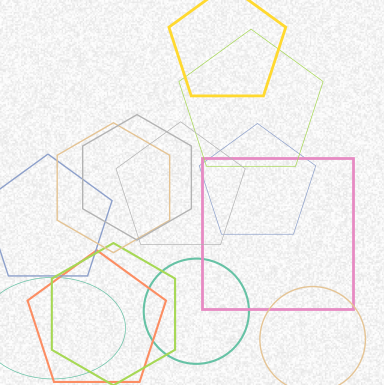[{"shape": "circle", "thickness": 1.5, "radius": 0.68, "center": [0.51, 0.192]}, {"shape": "oval", "thickness": 0.5, "radius": 0.94, "center": [0.138, 0.148]}, {"shape": "pentagon", "thickness": 1.5, "radius": 0.95, "center": [0.251, 0.161]}, {"shape": "pentagon", "thickness": 1, "radius": 0.87, "center": [0.125, 0.425]}, {"shape": "pentagon", "thickness": 0.5, "radius": 0.8, "center": [0.669, 0.52]}, {"shape": "square", "thickness": 2, "radius": 0.98, "center": [0.722, 0.393]}, {"shape": "pentagon", "thickness": 0.5, "radius": 0.98, "center": [0.652, 0.727]}, {"shape": "hexagon", "thickness": 1.5, "radius": 0.92, "center": [0.295, 0.184]}, {"shape": "pentagon", "thickness": 2, "radius": 0.8, "center": [0.59, 0.88]}, {"shape": "circle", "thickness": 1, "radius": 0.69, "center": [0.812, 0.119]}, {"shape": "hexagon", "thickness": 1, "radius": 0.84, "center": [0.295, 0.512]}, {"shape": "hexagon", "thickness": 1, "radius": 0.81, "center": [0.356, 0.539]}, {"shape": "pentagon", "thickness": 0.5, "radius": 0.88, "center": [0.469, 0.507]}]